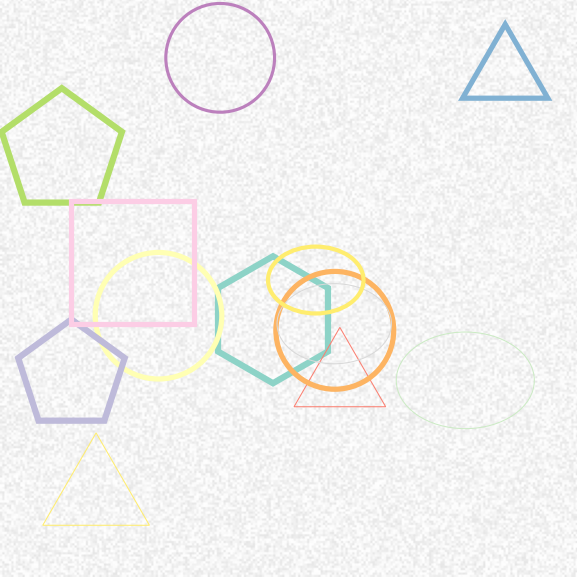[{"shape": "hexagon", "thickness": 3, "radius": 0.55, "center": [0.473, 0.445]}, {"shape": "circle", "thickness": 2.5, "radius": 0.55, "center": [0.274, 0.452]}, {"shape": "pentagon", "thickness": 3, "radius": 0.48, "center": [0.124, 0.349]}, {"shape": "triangle", "thickness": 0.5, "radius": 0.46, "center": [0.588, 0.341]}, {"shape": "triangle", "thickness": 2.5, "radius": 0.43, "center": [0.875, 0.872]}, {"shape": "circle", "thickness": 2.5, "radius": 0.51, "center": [0.58, 0.427]}, {"shape": "pentagon", "thickness": 3, "radius": 0.55, "center": [0.107, 0.737]}, {"shape": "square", "thickness": 2.5, "radius": 0.53, "center": [0.229, 0.544]}, {"shape": "oval", "thickness": 0.5, "radius": 0.5, "center": [0.579, 0.439]}, {"shape": "circle", "thickness": 1.5, "radius": 0.47, "center": [0.381, 0.899]}, {"shape": "oval", "thickness": 0.5, "radius": 0.6, "center": [0.806, 0.341]}, {"shape": "triangle", "thickness": 0.5, "radius": 0.53, "center": [0.166, 0.143]}, {"shape": "oval", "thickness": 2, "radius": 0.41, "center": [0.547, 0.514]}]